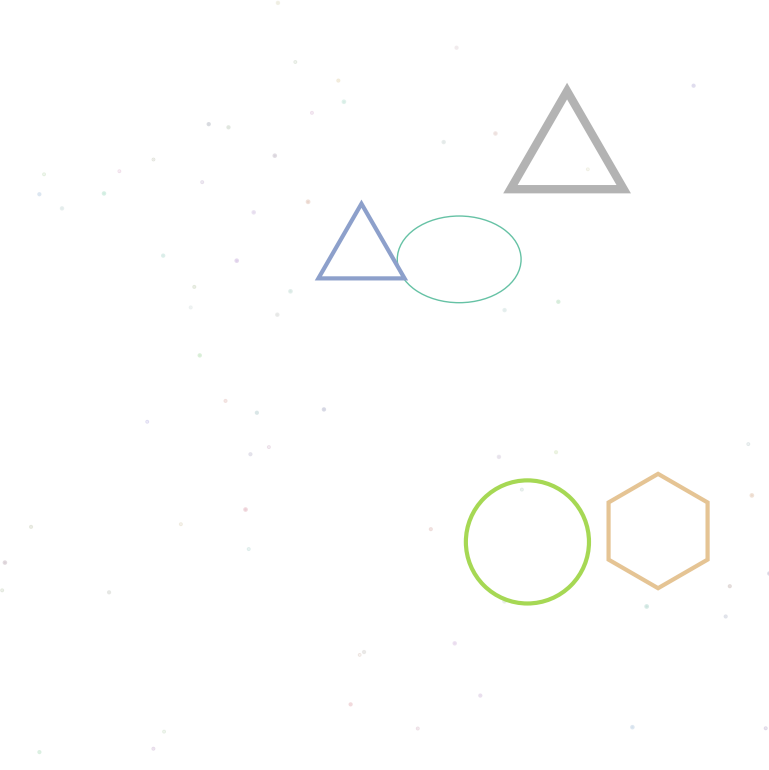[{"shape": "oval", "thickness": 0.5, "radius": 0.4, "center": [0.596, 0.663]}, {"shape": "triangle", "thickness": 1.5, "radius": 0.32, "center": [0.469, 0.671]}, {"shape": "circle", "thickness": 1.5, "radius": 0.4, "center": [0.685, 0.296]}, {"shape": "hexagon", "thickness": 1.5, "radius": 0.37, "center": [0.855, 0.31]}, {"shape": "triangle", "thickness": 3, "radius": 0.42, "center": [0.736, 0.797]}]